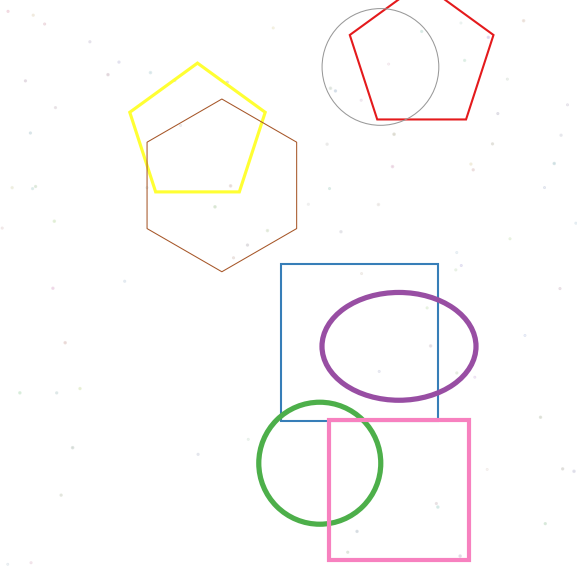[{"shape": "pentagon", "thickness": 1, "radius": 0.65, "center": [0.73, 0.898]}, {"shape": "square", "thickness": 1, "radius": 0.68, "center": [0.623, 0.406]}, {"shape": "circle", "thickness": 2.5, "radius": 0.53, "center": [0.554, 0.197]}, {"shape": "oval", "thickness": 2.5, "radius": 0.67, "center": [0.691, 0.399]}, {"shape": "pentagon", "thickness": 1.5, "radius": 0.62, "center": [0.342, 0.767]}, {"shape": "hexagon", "thickness": 0.5, "radius": 0.75, "center": [0.384, 0.678]}, {"shape": "square", "thickness": 2, "radius": 0.61, "center": [0.69, 0.151]}, {"shape": "circle", "thickness": 0.5, "radius": 0.51, "center": [0.659, 0.883]}]